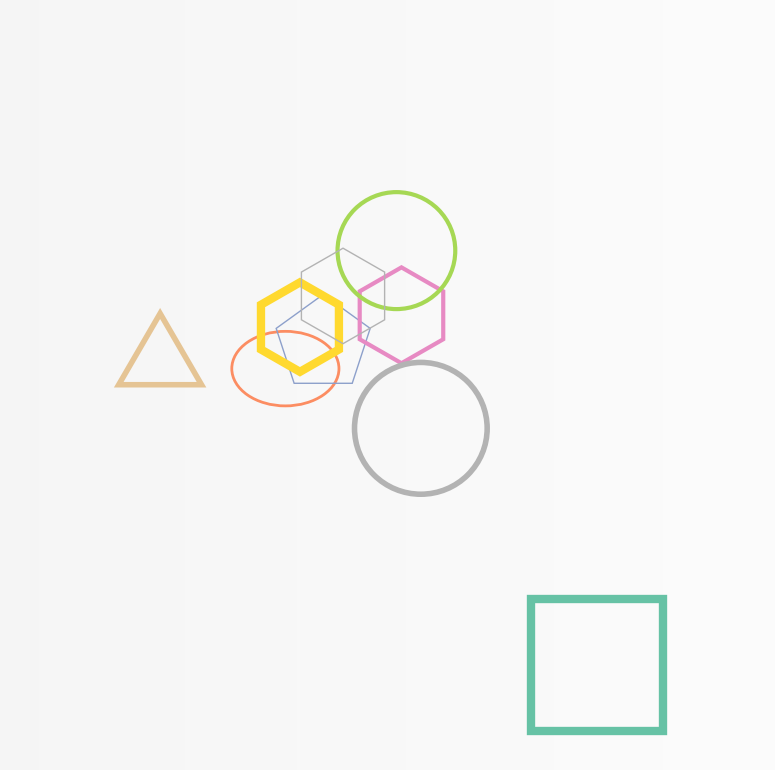[{"shape": "square", "thickness": 3, "radius": 0.43, "center": [0.771, 0.137]}, {"shape": "oval", "thickness": 1, "radius": 0.35, "center": [0.368, 0.521]}, {"shape": "pentagon", "thickness": 0.5, "radius": 0.32, "center": [0.417, 0.554]}, {"shape": "hexagon", "thickness": 1.5, "radius": 0.31, "center": [0.518, 0.591]}, {"shape": "circle", "thickness": 1.5, "radius": 0.38, "center": [0.511, 0.675]}, {"shape": "hexagon", "thickness": 3, "radius": 0.29, "center": [0.387, 0.575]}, {"shape": "triangle", "thickness": 2, "radius": 0.31, "center": [0.207, 0.531]}, {"shape": "hexagon", "thickness": 0.5, "radius": 0.31, "center": [0.443, 0.616]}, {"shape": "circle", "thickness": 2, "radius": 0.43, "center": [0.543, 0.444]}]